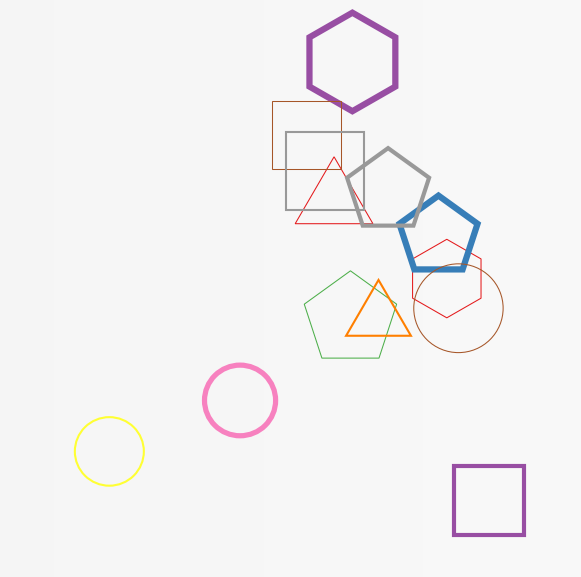[{"shape": "triangle", "thickness": 0.5, "radius": 0.39, "center": [0.575, 0.65]}, {"shape": "hexagon", "thickness": 0.5, "radius": 0.34, "center": [0.769, 0.517]}, {"shape": "pentagon", "thickness": 3, "radius": 0.35, "center": [0.754, 0.59]}, {"shape": "pentagon", "thickness": 0.5, "radius": 0.42, "center": [0.603, 0.447]}, {"shape": "square", "thickness": 2, "radius": 0.3, "center": [0.841, 0.132]}, {"shape": "hexagon", "thickness": 3, "radius": 0.43, "center": [0.606, 0.892]}, {"shape": "triangle", "thickness": 1, "radius": 0.32, "center": [0.651, 0.45]}, {"shape": "circle", "thickness": 1, "radius": 0.3, "center": [0.188, 0.217]}, {"shape": "circle", "thickness": 0.5, "radius": 0.38, "center": [0.789, 0.465]}, {"shape": "square", "thickness": 0.5, "radius": 0.3, "center": [0.527, 0.765]}, {"shape": "circle", "thickness": 2.5, "radius": 0.31, "center": [0.413, 0.306]}, {"shape": "pentagon", "thickness": 2, "radius": 0.37, "center": [0.668, 0.668]}, {"shape": "square", "thickness": 1, "radius": 0.34, "center": [0.559, 0.703]}]